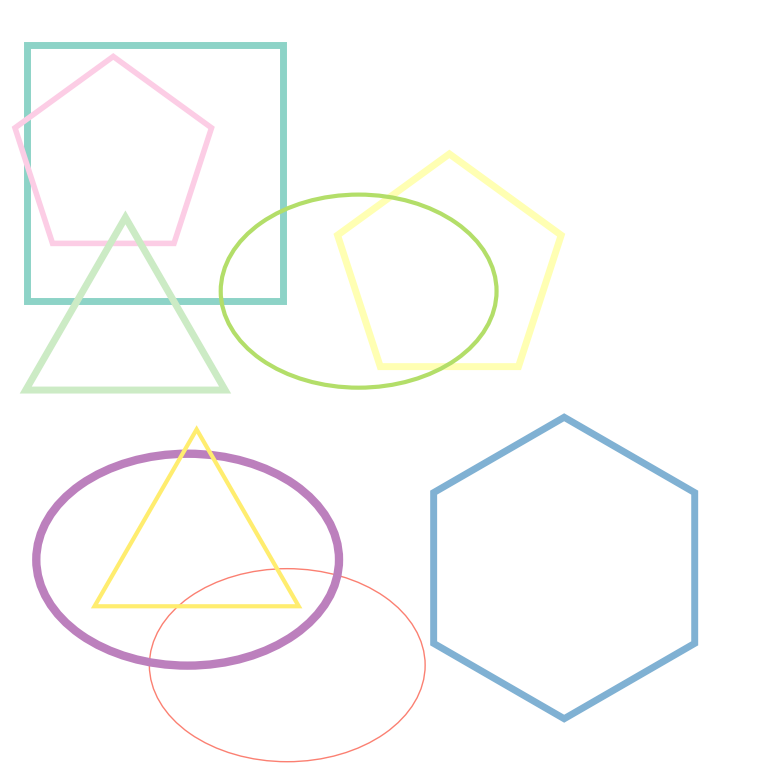[{"shape": "square", "thickness": 2.5, "radius": 0.83, "center": [0.202, 0.775]}, {"shape": "pentagon", "thickness": 2.5, "radius": 0.76, "center": [0.584, 0.647]}, {"shape": "oval", "thickness": 0.5, "radius": 0.9, "center": [0.373, 0.136]}, {"shape": "hexagon", "thickness": 2.5, "radius": 0.98, "center": [0.733, 0.262]}, {"shape": "oval", "thickness": 1.5, "radius": 0.9, "center": [0.466, 0.622]}, {"shape": "pentagon", "thickness": 2, "radius": 0.67, "center": [0.147, 0.792]}, {"shape": "oval", "thickness": 3, "radius": 0.98, "center": [0.244, 0.273]}, {"shape": "triangle", "thickness": 2.5, "radius": 0.75, "center": [0.163, 0.568]}, {"shape": "triangle", "thickness": 1.5, "radius": 0.77, "center": [0.255, 0.289]}]